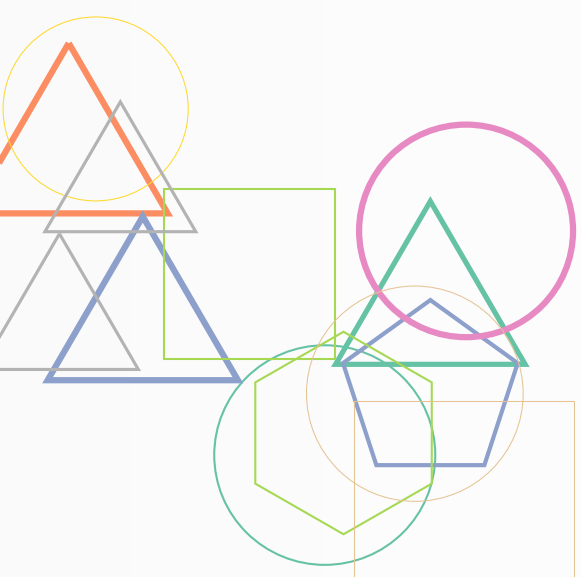[{"shape": "triangle", "thickness": 2.5, "radius": 0.94, "center": [0.74, 0.462]}, {"shape": "circle", "thickness": 1, "radius": 0.95, "center": [0.559, 0.211]}, {"shape": "triangle", "thickness": 3, "radius": 0.98, "center": [0.118, 0.728]}, {"shape": "pentagon", "thickness": 2, "radius": 0.79, "center": [0.74, 0.322]}, {"shape": "triangle", "thickness": 3, "radius": 0.94, "center": [0.246, 0.435]}, {"shape": "circle", "thickness": 3, "radius": 0.92, "center": [0.802, 0.599]}, {"shape": "square", "thickness": 1, "radius": 0.74, "center": [0.43, 0.526]}, {"shape": "hexagon", "thickness": 1, "radius": 0.88, "center": [0.591, 0.249]}, {"shape": "circle", "thickness": 0.5, "radius": 0.8, "center": [0.165, 0.811]}, {"shape": "square", "thickness": 0.5, "radius": 0.94, "center": [0.798, 0.116]}, {"shape": "circle", "thickness": 0.5, "radius": 0.93, "center": [0.714, 0.317]}, {"shape": "triangle", "thickness": 1.5, "radius": 0.78, "center": [0.102, 0.438]}, {"shape": "triangle", "thickness": 1.5, "radius": 0.75, "center": [0.207, 0.673]}]